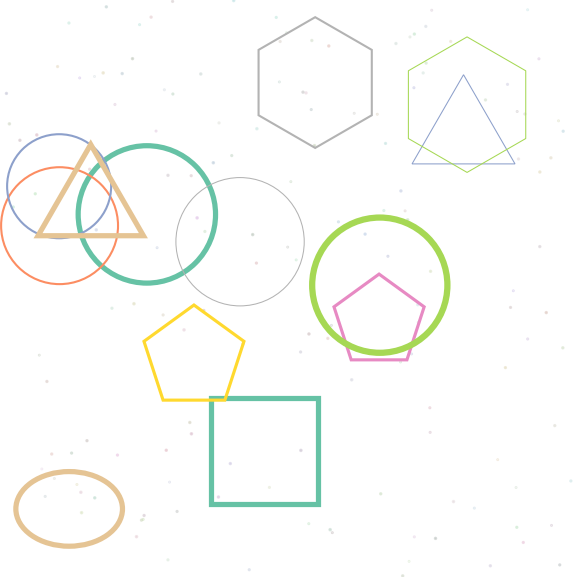[{"shape": "square", "thickness": 2.5, "radius": 0.46, "center": [0.458, 0.218]}, {"shape": "circle", "thickness": 2.5, "radius": 0.59, "center": [0.254, 0.628]}, {"shape": "circle", "thickness": 1, "radius": 0.51, "center": [0.103, 0.608]}, {"shape": "circle", "thickness": 1, "radius": 0.45, "center": [0.102, 0.677]}, {"shape": "triangle", "thickness": 0.5, "radius": 0.51, "center": [0.803, 0.767]}, {"shape": "pentagon", "thickness": 1.5, "radius": 0.41, "center": [0.656, 0.442]}, {"shape": "circle", "thickness": 3, "radius": 0.59, "center": [0.658, 0.505]}, {"shape": "hexagon", "thickness": 0.5, "radius": 0.59, "center": [0.809, 0.818]}, {"shape": "pentagon", "thickness": 1.5, "radius": 0.46, "center": [0.336, 0.38]}, {"shape": "oval", "thickness": 2.5, "radius": 0.46, "center": [0.12, 0.118]}, {"shape": "triangle", "thickness": 2.5, "radius": 0.53, "center": [0.157, 0.644]}, {"shape": "circle", "thickness": 0.5, "radius": 0.56, "center": [0.416, 0.581]}, {"shape": "hexagon", "thickness": 1, "radius": 0.57, "center": [0.546, 0.856]}]